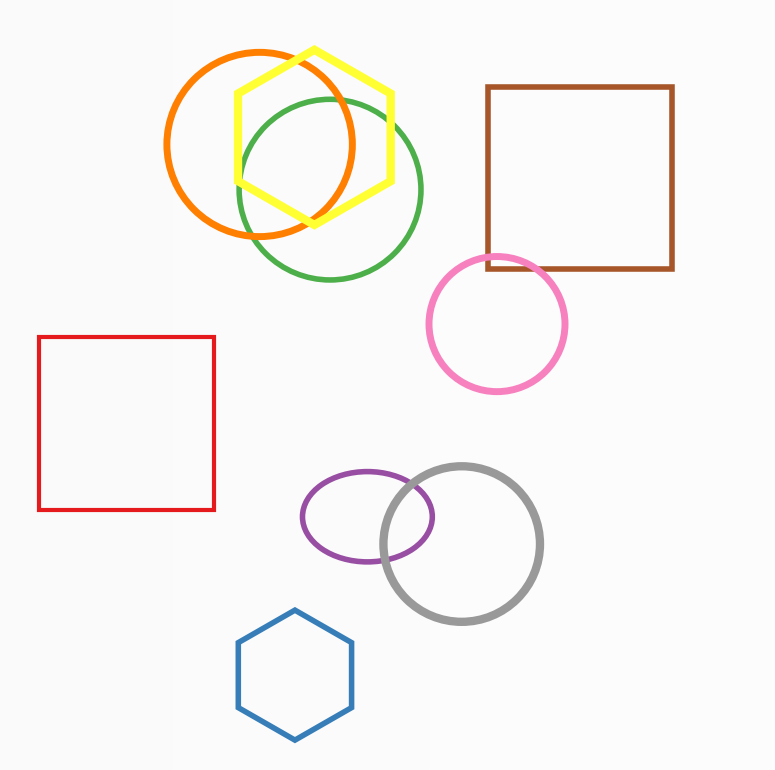[{"shape": "square", "thickness": 1.5, "radius": 0.56, "center": [0.163, 0.45]}, {"shape": "hexagon", "thickness": 2, "radius": 0.42, "center": [0.381, 0.123]}, {"shape": "circle", "thickness": 2, "radius": 0.59, "center": [0.426, 0.754]}, {"shape": "oval", "thickness": 2, "radius": 0.42, "center": [0.474, 0.329]}, {"shape": "circle", "thickness": 2.5, "radius": 0.6, "center": [0.335, 0.812]}, {"shape": "hexagon", "thickness": 3, "radius": 0.57, "center": [0.406, 0.822]}, {"shape": "square", "thickness": 2, "radius": 0.59, "center": [0.748, 0.769]}, {"shape": "circle", "thickness": 2.5, "radius": 0.44, "center": [0.641, 0.579]}, {"shape": "circle", "thickness": 3, "radius": 0.51, "center": [0.596, 0.293]}]